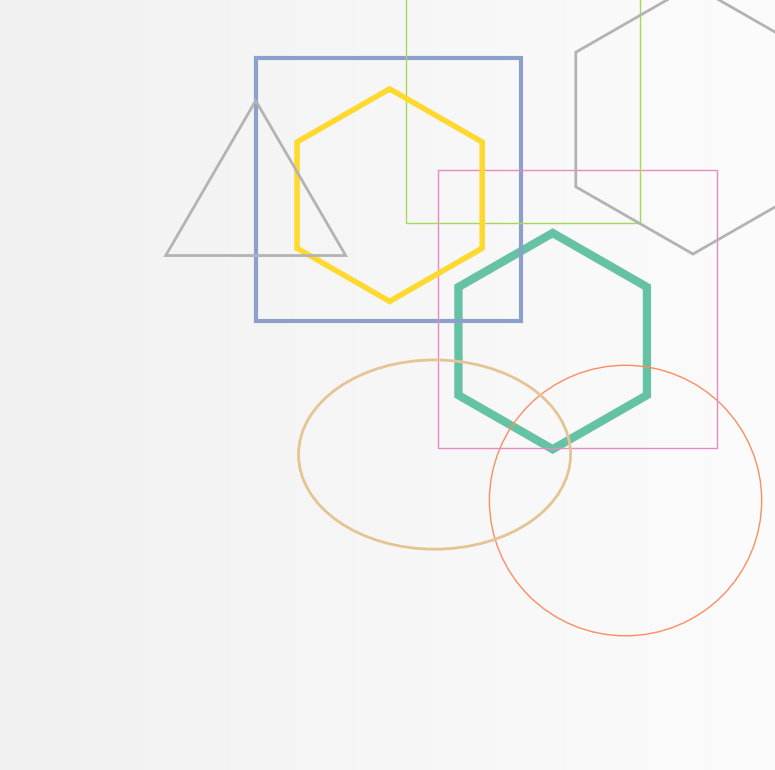[{"shape": "hexagon", "thickness": 3, "radius": 0.7, "center": [0.713, 0.557]}, {"shape": "circle", "thickness": 0.5, "radius": 0.88, "center": [0.807, 0.35]}, {"shape": "square", "thickness": 1.5, "radius": 0.86, "center": [0.501, 0.754]}, {"shape": "square", "thickness": 0.5, "radius": 0.9, "center": [0.745, 0.599]}, {"shape": "square", "thickness": 0.5, "radius": 0.76, "center": [0.675, 0.861]}, {"shape": "hexagon", "thickness": 2, "radius": 0.69, "center": [0.503, 0.747]}, {"shape": "oval", "thickness": 1, "radius": 0.88, "center": [0.561, 0.41]}, {"shape": "triangle", "thickness": 1, "radius": 0.67, "center": [0.33, 0.735]}, {"shape": "hexagon", "thickness": 1, "radius": 0.87, "center": [0.894, 0.845]}]